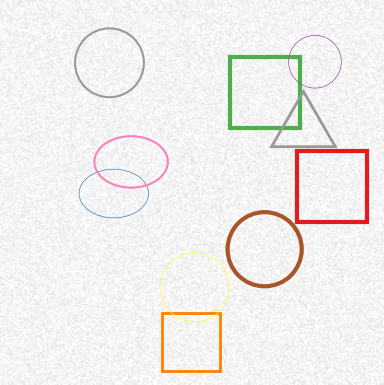[{"shape": "square", "thickness": 3, "radius": 0.46, "center": [0.862, 0.516]}, {"shape": "oval", "thickness": 0.5, "radius": 0.45, "center": [0.296, 0.497]}, {"shape": "square", "thickness": 3, "radius": 0.46, "center": [0.688, 0.761]}, {"shape": "circle", "thickness": 0.5, "radius": 0.34, "center": [0.818, 0.84]}, {"shape": "square", "thickness": 2, "radius": 0.38, "center": [0.496, 0.112]}, {"shape": "circle", "thickness": 0.5, "radius": 0.45, "center": [0.506, 0.254]}, {"shape": "circle", "thickness": 3, "radius": 0.48, "center": [0.687, 0.353]}, {"shape": "oval", "thickness": 1.5, "radius": 0.48, "center": [0.341, 0.579]}, {"shape": "circle", "thickness": 1.5, "radius": 0.45, "center": [0.284, 0.837]}, {"shape": "triangle", "thickness": 2, "radius": 0.48, "center": [0.788, 0.667]}]